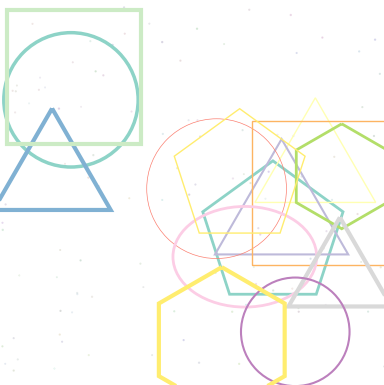[{"shape": "circle", "thickness": 2.5, "radius": 0.87, "center": [0.184, 0.741]}, {"shape": "pentagon", "thickness": 2, "radius": 0.96, "center": [0.709, 0.391]}, {"shape": "triangle", "thickness": 1, "radius": 0.91, "center": [0.819, 0.565]}, {"shape": "triangle", "thickness": 1.5, "radius": 1.0, "center": [0.731, 0.439]}, {"shape": "circle", "thickness": 0.5, "radius": 0.91, "center": [0.563, 0.51]}, {"shape": "triangle", "thickness": 3, "radius": 0.88, "center": [0.135, 0.543]}, {"shape": "square", "thickness": 1, "radius": 0.93, "center": [0.841, 0.499]}, {"shape": "hexagon", "thickness": 2, "radius": 0.68, "center": [0.888, 0.542]}, {"shape": "oval", "thickness": 2, "radius": 0.93, "center": [0.636, 0.333]}, {"shape": "triangle", "thickness": 3, "radius": 0.77, "center": [0.883, 0.281]}, {"shape": "circle", "thickness": 1.5, "radius": 0.7, "center": [0.767, 0.138]}, {"shape": "square", "thickness": 3, "radius": 0.87, "center": [0.192, 0.8]}, {"shape": "hexagon", "thickness": 3, "radius": 0.94, "center": [0.576, 0.117]}, {"shape": "pentagon", "thickness": 1, "radius": 0.89, "center": [0.623, 0.539]}]